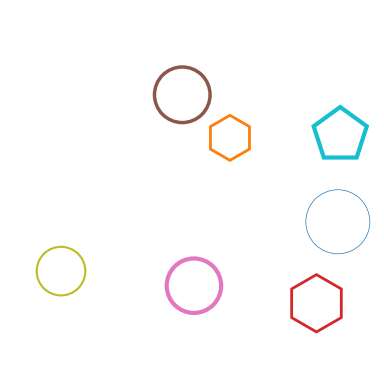[{"shape": "circle", "thickness": 0.5, "radius": 0.42, "center": [0.878, 0.424]}, {"shape": "hexagon", "thickness": 2, "radius": 0.29, "center": [0.597, 0.642]}, {"shape": "hexagon", "thickness": 2, "radius": 0.37, "center": [0.822, 0.212]}, {"shape": "circle", "thickness": 2.5, "radius": 0.36, "center": [0.473, 0.754]}, {"shape": "circle", "thickness": 3, "radius": 0.35, "center": [0.504, 0.258]}, {"shape": "circle", "thickness": 1.5, "radius": 0.32, "center": [0.158, 0.296]}, {"shape": "pentagon", "thickness": 3, "radius": 0.36, "center": [0.884, 0.65]}]